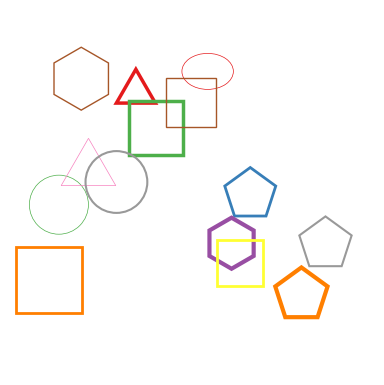[{"shape": "oval", "thickness": 0.5, "radius": 0.33, "center": [0.539, 0.815]}, {"shape": "triangle", "thickness": 2.5, "radius": 0.29, "center": [0.353, 0.762]}, {"shape": "pentagon", "thickness": 2, "radius": 0.35, "center": [0.65, 0.495]}, {"shape": "circle", "thickness": 0.5, "radius": 0.38, "center": [0.153, 0.468]}, {"shape": "square", "thickness": 2.5, "radius": 0.35, "center": [0.406, 0.667]}, {"shape": "hexagon", "thickness": 3, "radius": 0.33, "center": [0.601, 0.368]}, {"shape": "pentagon", "thickness": 3, "radius": 0.36, "center": [0.783, 0.234]}, {"shape": "square", "thickness": 2, "radius": 0.43, "center": [0.127, 0.272]}, {"shape": "square", "thickness": 2, "radius": 0.3, "center": [0.623, 0.317]}, {"shape": "hexagon", "thickness": 1, "radius": 0.41, "center": [0.211, 0.796]}, {"shape": "square", "thickness": 1, "radius": 0.32, "center": [0.497, 0.734]}, {"shape": "triangle", "thickness": 0.5, "radius": 0.41, "center": [0.23, 0.559]}, {"shape": "pentagon", "thickness": 1.5, "radius": 0.36, "center": [0.845, 0.366]}, {"shape": "circle", "thickness": 1.5, "radius": 0.4, "center": [0.302, 0.527]}]